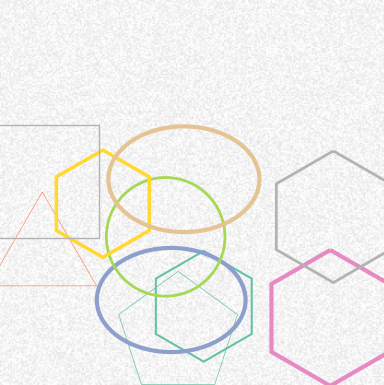[{"shape": "pentagon", "thickness": 0.5, "radius": 0.81, "center": [0.463, 0.133]}, {"shape": "hexagon", "thickness": 1.5, "radius": 0.72, "center": [0.529, 0.204]}, {"shape": "triangle", "thickness": 0.5, "radius": 0.81, "center": [0.11, 0.339]}, {"shape": "oval", "thickness": 3, "radius": 0.97, "center": [0.445, 0.221]}, {"shape": "hexagon", "thickness": 3, "radius": 0.88, "center": [0.858, 0.174]}, {"shape": "circle", "thickness": 2, "radius": 0.77, "center": [0.43, 0.385]}, {"shape": "hexagon", "thickness": 2.5, "radius": 0.7, "center": [0.267, 0.471]}, {"shape": "oval", "thickness": 3, "radius": 0.98, "center": [0.478, 0.534]}, {"shape": "square", "thickness": 1, "radius": 0.73, "center": [0.109, 0.529]}, {"shape": "hexagon", "thickness": 2, "radius": 0.86, "center": [0.866, 0.437]}]